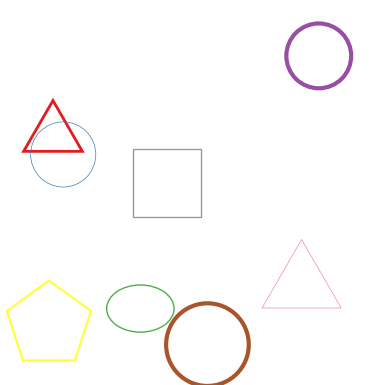[{"shape": "triangle", "thickness": 2, "radius": 0.44, "center": [0.138, 0.651]}, {"shape": "circle", "thickness": 0.5, "radius": 0.42, "center": [0.164, 0.599]}, {"shape": "oval", "thickness": 1, "radius": 0.44, "center": [0.365, 0.199]}, {"shape": "circle", "thickness": 3, "radius": 0.42, "center": [0.828, 0.855]}, {"shape": "pentagon", "thickness": 1.5, "radius": 0.57, "center": [0.127, 0.157]}, {"shape": "circle", "thickness": 3, "radius": 0.54, "center": [0.539, 0.105]}, {"shape": "triangle", "thickness": 0.5, "radius": 0.59, "center": [0.783, 0.259]}, {"shape": "square", "thickness": 1, "radius": 0.44, "center": [0.434, 0.525]}]